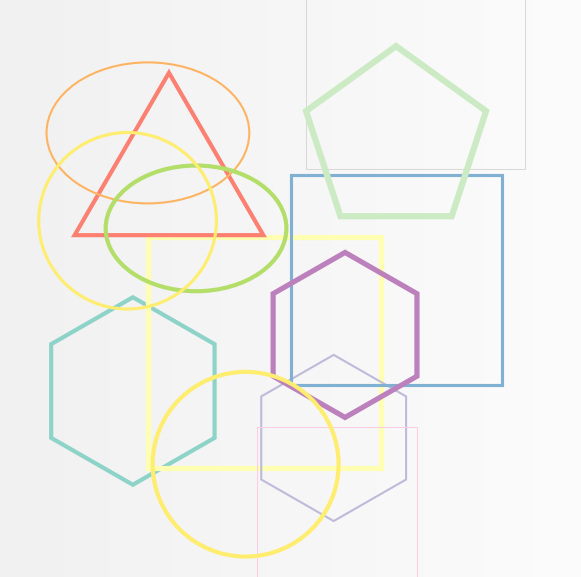[{"shape": "hexagon", "thickness": 2, "radius": 0.81, "center": [0.229, 0.322]}, {"shape": "square", "thickness": 2.5, "radius": 1.0, "center": [0.455, 0.389]}, {"shape": "hexagon", "thickness": 1, "radius": 0.72, "center": [0.574, 0.241]}, {"shape": "triangle", "thickness": 2, "radius": 0.94, "center": [0.291, 0.686]}, {"shape": "square", "thickness": 1.5, "radius": 0.91, "center": [0.682, 0.514]}, {"shape": "oval", "thickness": 1, "radius": 0.87, "center": [0.254, 0.769]}, {"shape": "oval", "thickness": 2, "radius": 0.78, "center": [0.337, 0.604]}, {"shape": "square", "thickness": 0.5, "radius": 0.69, "center": [0.579, 0.122]}, {"shape": "square", "thickness": 0.5, "radius": 0.94, "center": [0.716, 0.896]}, {"shape": "hexagon", "thickness": 2.5, "radius": 0.71, "center": [0.594, 0.419]}, {"shape": "pentagon", "thickness": 3, "radius": 0.81, "center": [0.681, 0.756]}, {"shape": "circle", "thickness": 1.5, "radius": 0.76, "center": [0.219, 0.617]}, {"shape": "circle", "thickness": 2, "radius": 0.8, "center": [0.423, 0.195]}]